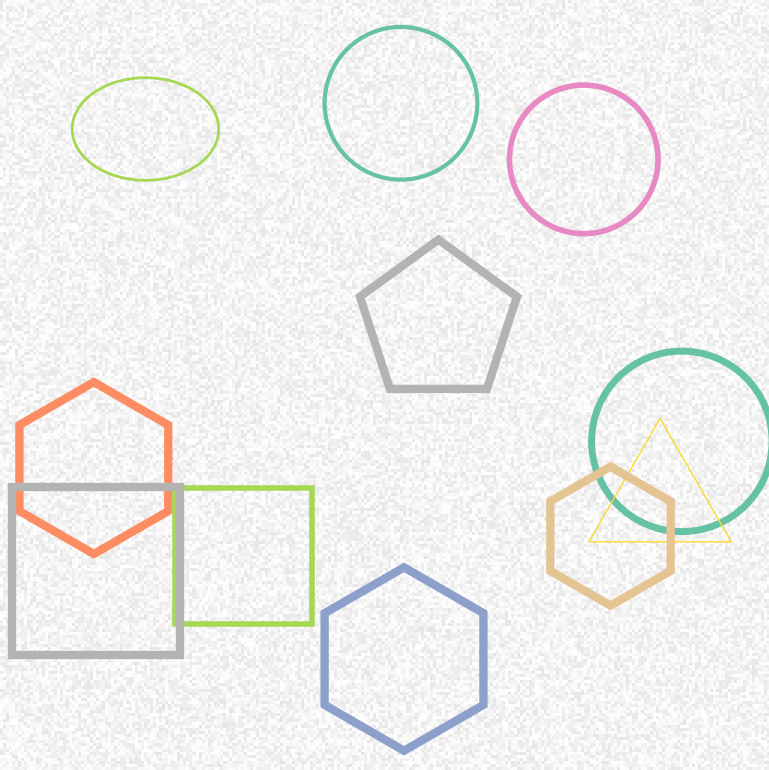[{"shape": "circle", "thickness": 2.5, "radius": 0.59, "center": [0.886, 0.427]}, {"shape": "circle", "thickness": 1.5, "radius": 0.5, "center": [0.521, 0.866]}, {"shape": "hexagon", "thickness": 3, "radius": 0.56, "center": [0.122, 0.392]}, {"shape": "hexagon", "thickness": 3, "radius": 0.6, "center": [0.525, 0.144]}, {"shape": "circle", "thickness": 2, "radius": 0.48, "center": [0.758, 0.793]}, {"shape": "square", "thickness": 2, "radius": 0.44, "center": [0.316, 0.278]}, {"shape": "oval", "thickness": 1, "radius": 0.48, "center": [0.189, 0.832]}, {"shape": "triangle", "thickness": 0.5, "radius": 0.53, "center": [0.857, 0.35]}, {"shape": "hexagon", "thickness": 3, "radius": 0.45, "center": [0.793, 0.304]}, {"shape": "square", "thickness": 3, "radius": 0.55, "center": [0.125, 0.258]}, {"shape": "pentagon", "thickness": 3, "radius": 0.54, "center": [0.569, 0.582]}]